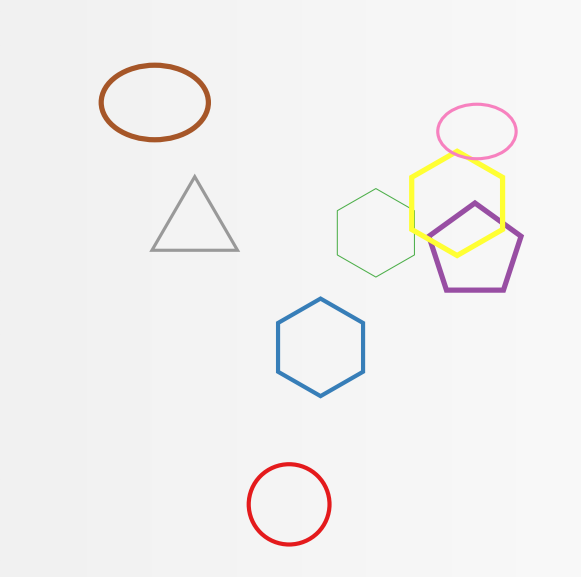[{"shape": "circle", "thickness": 2, "radius": 0.35, "center": [0.497, 0.126]}, {"shape": "hexagon", "thickness": 2, "radius": 0.42, "center": [0.551, 0.398]}, {"shape": "hexagon", "thickness": 0.5, "radius": 0.38, "center": [0.647, 0.596]}, {"shape": "pentagon", "thickness": 2.5, "radius": 0.42, "center": [0.817, 0.564]}, {"shape": "hexagon", "thickness": 2.5, "radius": 0.45, "center": [0.786, 0.647]}, {"shape": "oval", "thickness": 2.5, "radius": 0.46, "center": [0.266, 0.822]}, {"shape": "oval", "thickness": 1.5, "radius": 0.34, "center": [0.821, 0.771]}, {"shape": "triangle", "thickness": 1.5, "radius": 0.42, "center": [0.335, 0.608]}]